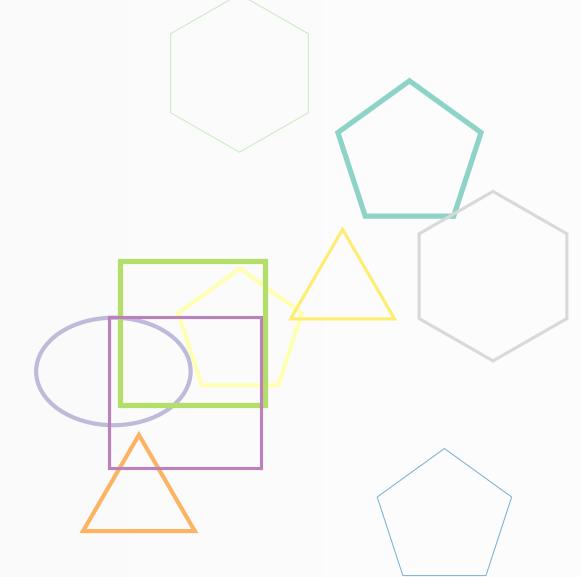[{"shape": "pentagon", "thickness": 2.5, "radius": 0.65, "center": [0.704, 0.73]}, {"shape": "pentagon", "thickness": 2, "radius": 0.56, "center": [0.413, 0.422]}, {"shape": "oval", "thickness": 2, "radius": 0.66, "center": [0.195, 0.356]}, {"shape": "pentagon", "thickness": 0.5, "radius": 0.61, "center": [0.765, 0.101]}, {"shape": "triangle", "thickness": 2, "radius": 0.55, "center": [0.239, 0.135]}, {"shape": "square", "thickness": 2.5, "radius": 0.63, "center": [0.331, 0.423]}, {"shape": "hexagon", "thickness": 1.5, "radius": 0.73, "center": [0.848, 0.521]}, {"shape": "square", "thickness": 1.5, "radius": 0.65, "center": [0.318, 0.32]}, {"shape": "hexagon", "thickness": 0.5, "radius": 0.68, "center": [0.412, 0.872]}, {"shape": "triangle", "thickness": 1.5, "radius": 0.52, "center": [0.589, 0.499]}]